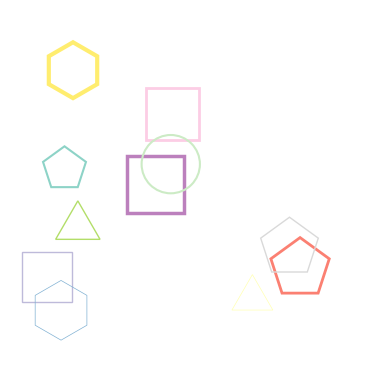[{"shape": "pentagon", "thickness": 1.5, "radius": 0.29, "center": [0.168, 0.561]}, {"shape": "triangle", "thickness": 0.5, "radius": 0.31, "center": [0.656, 0.225]}, {"shape": "square", "thickness": 1, "radius": 0.33, "center": [0.123, 0.281]}, {"shape": "pentagon", "thickness": 2, "radius": 0.4, "center": [0.779, 0.303]}, {"shape": "hexagon", "thickness": 0.5, "radius": 0.39, "center": [0.159, 0.194]}, {"shape": "triangle", "thickness": 1, "radius": 0.33, "center": [0.202, 0.412]}, {"shape": "square", "thickness": 2, "radius": 0.34, "center": [0.448, 0.703]}, {"shape": "pentagon", "thickness": 1, "radius": 0.39, "center": [0.752, 0.357]}, {"shape": "square", "thickness": 2.5, "radius": 0.37, "center": [0.404, 0.521]}, {"shape": "circle", "thickness": 1.5, "radius": 0.38, "center": [0.444, 0.574]}, {"shape": "hexagon", "thickness": 3, "radius": 0.36, "center": [0.19, 0.818]}]